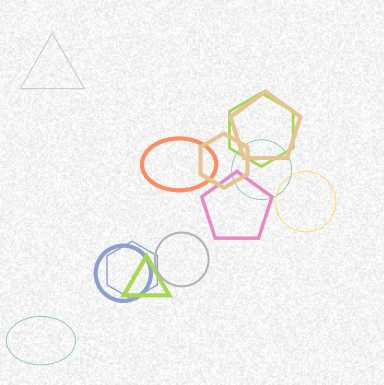[{"shape": "circle", "thickness": 0.5, "radius": 0.39, "center": [0.68, 0.559]}, {"shape": "oval", "thickness": 0.5, "radius": 0.45, "center": [0.106, 0.115]}, {"shape": "oval", "thickness": 3, "radius": 0.48, "center": [0.465, 0.573]}, {"shape": "circle", "thickness": 3, "radius": 0.36, "center": [0.32, 0.29]}, {"shape": "hexagon", "thickness": 1, "radius": 0.38, "center": [0.343, 0.298]}, {"shape": "pentagon", "thickness": 2.5, "radius": 0.48, "center": [0.615, 0.459]}, {"shape": "triangle", "thickness": 3, "radius": 0.34, "center": [0.381, 0.267]}, {"shape": "hexagon", "thickness": 2, "radius": 0.48, "center": [0.679, 0.663]}, {"shape": "circle", "thickness": 0.5, "radius": 0.39, "center": [0.794, 0.476]}, {"shape": "pentagon", "thickness": 3, "radius": 0.48, "center": [0.69, 0.667]}, {"shape": "hexagon", "thickness": 3, "radius": 0.35, "center": [0.582, 0.583]}, {"shape": "triangle", "thickness": 0.5, "radius": 0.48, "center": [0.136, 0.818]}, {"shape": "circle", "thickness": 1.5, "radius": 0.35, "center": [0.472, 0.326]}]